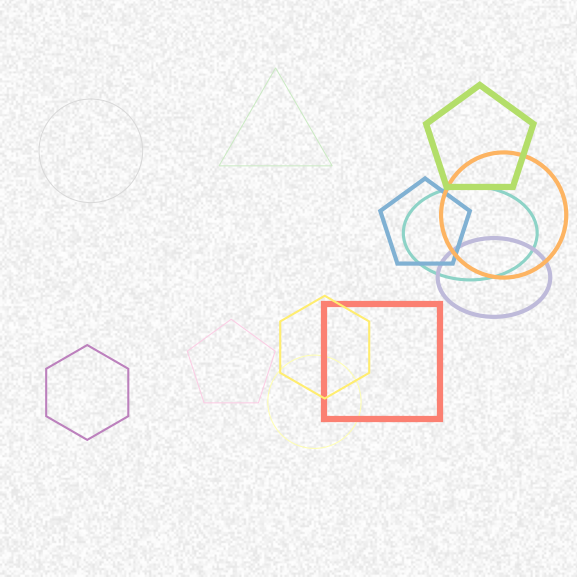[{"shape": "oval", "thickness": 1.5, "radius": 0.58, "center": [0.814, 0.596]}, {"shape": "circle", "thickness": 0.5, "radius": 0.4, "center": [0.544, 0.303]}, {"shape": "oval", "thickness": 2, "radius": 0.49, "center": [0.855, 0.519]}, {"shape": "square", "thickness": 3, "radius": 0.5, "center": [0.661, 0.373]}, {"shape": "pentagon", "thickness": 2, "radius": 0.41, "center": [0.736, 0.609]}, {"shape": "circle", "thickness": 2, "radius": 0.54, "center": [0.872, 0.627]}, {"shape": "pentagon", "thickness": 3, "radius": 0.49, "center": [0.831, 0.754]}, {"shape": "pentagon", "thickness": 0.5, "radius": 0.4, "center": [0.4, 0.366]}, {"shape": "circle", "thickness": 0.5, "radius": 0.45, "center": [0.157, 0.738]}, {"shape": "hexagon", "thickness": 1, "radius": 0.41, "center": [0.151, 0.32]}, {"shape": "triangle", "thickness": 0.5, "radius": 0.57, "center": [0.477, 0.769]}, {"shape": "hexagon", "thickness": 1, "radius": 0.44, "center": [0.562, 0.398]}]